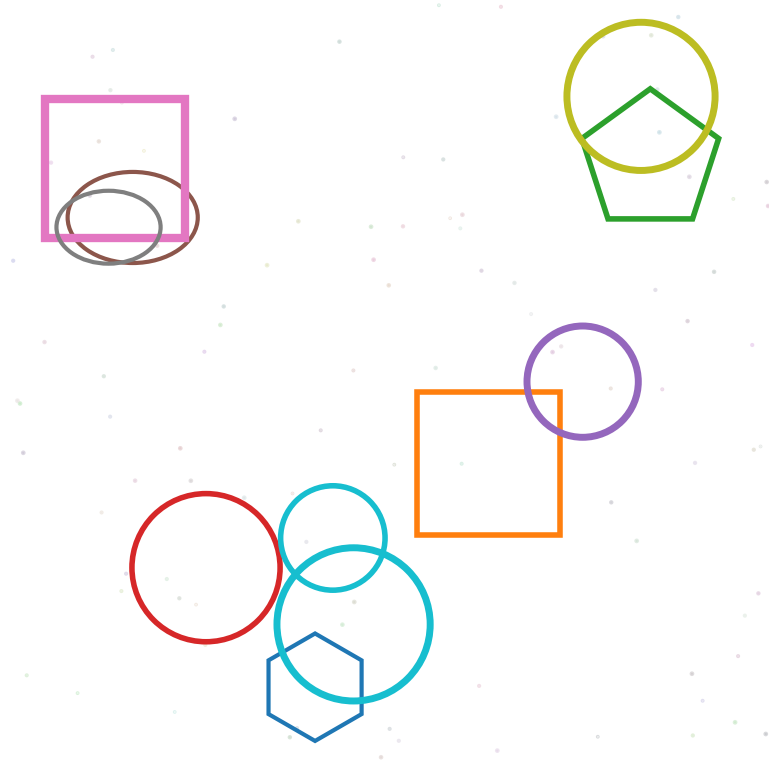[{"shape": "hexagon", "thickness": 1.5, "radius": 0.35, "center": [0.409, 0.108]}, {"shape": "square", "thickness": 2, "radius": 0.47, "center": [0.635, 0.398]}, {"shape": "pentagon", "thickness": 2, "radius": 0.47, "center": [0.845, 0.791]}, {"shape": "circle", "thickness": 2, "radius": 0.48, "center": [0.268, 0.263]}, {"shape": "circle", "thickness": 2.5, "radius": 0.36, "center": [0.757, 0.504]}, {"shape": "oval", "thickness": 1.5, "radius": 0.42, "center": [0.172, 0.718]}, {"shape": "square", "thickness": 3, "radius": 0.45, "center": [0.149, 0.781]}, {"shape": "oval", "thickness": 1.5, "radius": 0.34, "center": [0.141, 0.705]}, {"shape": "circle", "thickness": 2.5, "radius": 0.48, "center": [0.832, 0.875]}, {"shape": "circle", "thickness": 2, "radius": 0.34, "center": [0.432, 0.301]}, {"shape": "circle", "thickness": 2.5, "radius": 0.5, "center": [0.459, 0.189]}]